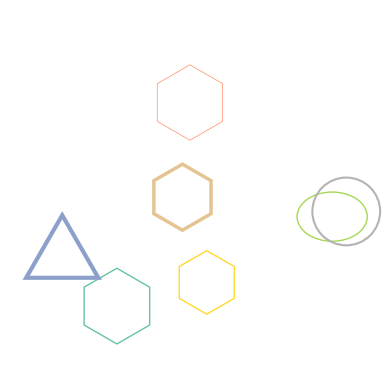[{"shape": "hexagon", "thickness": 1, "radius": 0.49, "center": [0.304, 0.205]}, {"shape": "hexagon", "thickness": 0.5, "radius": 0.49, "center": [0.493, 0.734]}, {"shape": "triangle", "thickness": 3, "radius": 0.54, "center": [0.162, 0.333]}, {"shape": "oval", "thickness": 1, "radius": 0.46, "center": [0.863, 0.437]}, {"shape": "hexagon", "thickness": 1, "radius": 0.41, "center": [0.537, 0.266]}, {"shape": "hexagon", "thickness": 2.5, "radius": 0.43, "center": [0.474, 0.488]}, {"shape": "circle", "thickness": 1.5, "radius": 0.44, "center": [0.899, 0.451]}]